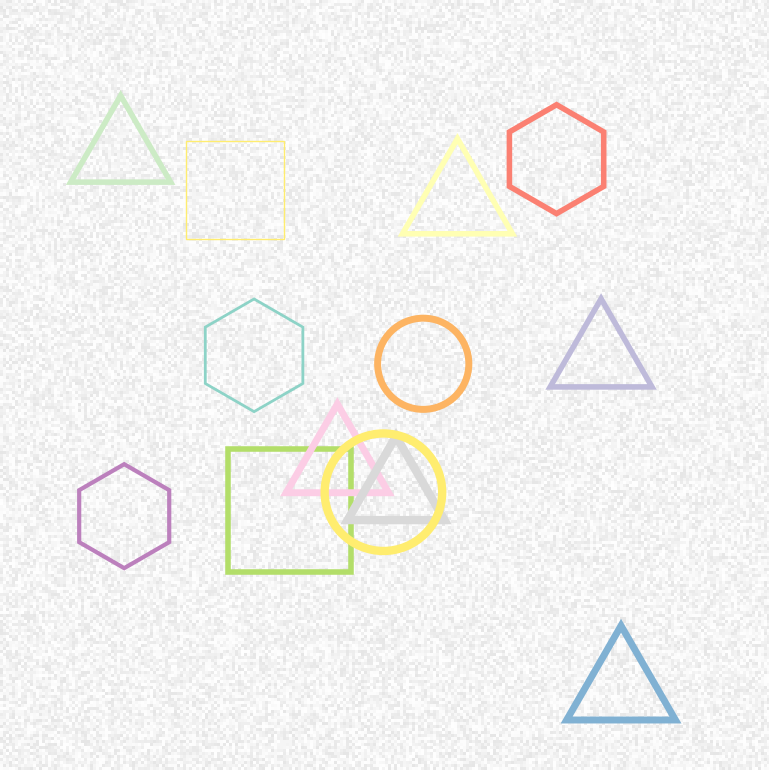[{"shape": "hexagon", "thickness": 1, "radius": 0.37, "center": [0.33, 0.539]}, {"shape": "triangle", "thickness": 2, "radius": 0.41, "center": [0.594, 0.738]}, {"shape": "triangle", "thickness": 2, "radius": 0.38, "center": [0.781, 0.536]}, {"shape": "hexagon", "thickness": 2, "radius": 0.35, "center": [0.723, 0.793]}, {"shape": "triangle", "thickness": 2.5, "radius": 0.41, "center": [0.807, 0.106]}, {"shape": "circle", "thickness": 2.5, "radius": 0.3, "center": [0.55, 0.528]}, {"shape": "square", "thickness": 2, "radius": 0.4, "center": [0.376, 0.337]}, {"shape": "triangle", "thickness": 2.5, "radius": 0.38, "center": [0.438, 0.398]}, {"shape": "triangle", "thickness": 3, "radius": 0.36, "center": [0.514, 0.361]}, {"shape": "hexagon", "thickness": 1.5, "radius": 0.34, "center": [0.161, 0.33]}, {"shape": "triangle", "thickness": 2, "radius": 0.37, "center": [0.157, 0.801]}, {"shape": "circle", "thickness": 3, "radius": 0.38, "center": [0.498, 0.361]}, {"shape": "square", "thickness": 0.5, "radius": 0.32, "center": [0.305, 0.753]}]